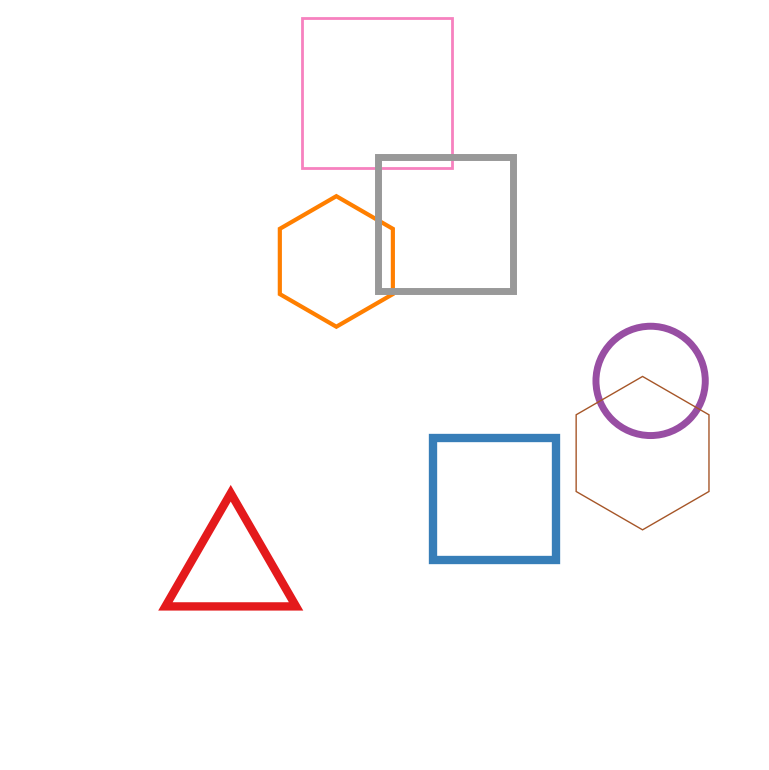[{"shape": "triangle", "thickness": 3, "radius": 0.49, "center": [0.3, 0.261]}, {"shape": "square", "thickness": 3, "radius": 0.4, "center": [0.642, 0.352]}, {"shape": "circle", "thickness": 2.5, "radius": 0.35, "center": [0.845, 0.505]}, {"shape": "hexagon", "thickness": 1.5, "radius": 0.42, "center": [0.437, 0.66]}, {"shape": "hexagon", "thickness": 0.5, "radius": 0.5, "center": [0.834, 0.412]}, {"shape": "square", "thickness": 1, "radius": 0.49, "center": [0.49, 0.879]}, {"shape": "square", "thickness": 2.5, "radius": 0.44, "center": [0.579, 0.709]}]